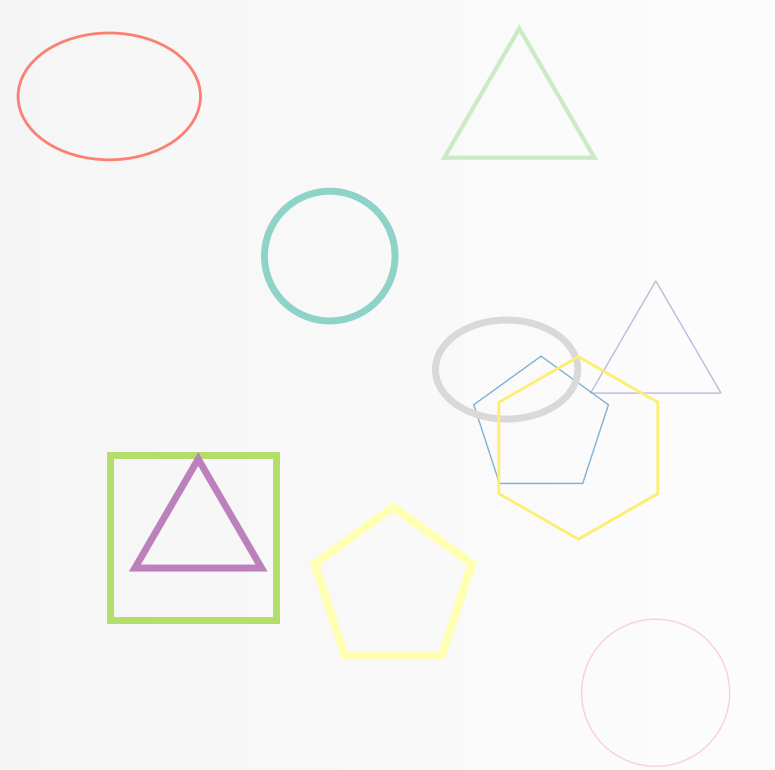[{"shape": "circle", "thickness": 2.5, "radius": 0.42, "center": [0.425, 0.667]}, {"shape": "pentagon", "thickness": 3, "radius": 0.53, "center": [0.508, 0.235]}, {"shape": "triangle", "thickness": 0.5, "radius": 0.49, "center": [0.846, 0.538]}, {"shape": "oval", "thickness": 1, "radius": 0.59, "center": [0.141, 0.875]}, {"shape": "pentagon", "thickness": 0.5, "radius": 0.46, "center": [0.698, 0.446]}, {"shape": "square", "thickness": 2.5, "radius": 0.54, "center": [0.249, 0.302]}, {"shape": "circle", "thickness": 0.5, "radius": 0.48, "center": [0.846, 0.1]}, {"shape": "oval", "thickness": 2.5, "radius": 0.46, "center": [0.654, 0.52]}, {"shape": "triangle", "thickness": 2.5, "radius": 0.47, "center": [0.256, 0.309]}, {"shape": "triangle", "thickness": 1.5, "radius": 0.56, "center": [0.67, 0.851]}, {"shape": "hexagon", "thickness": 1, "radius": 0.59, "center": [0.746, 0.418]}]